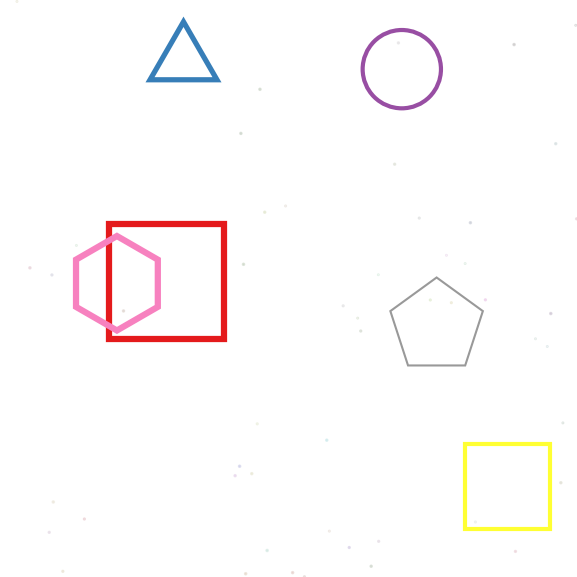[{"shape": "square", "thickness": 3, "radius": 0.5, "center": [0.289, 0.512]}, {"shape": "triangle", "thickness": 2.5, "radius": 0.33, "center": [0.318, 0.894]}, {"shape": "circle", "thickness": 2, "radius": 0.34, "center": [0.696, 0.879]}, {"shape": "square", "thickness": 2, "radius": 0.37, "center": [0.879, 0.156]}, {"shape": "hexagon", "thickness": 3, "radius": 0.41, "center": [0.202, 0.509]}, {"shape": "pentagon", "thickness": 1, "radius": 0.42, "center": [0.756, 0.434]}]